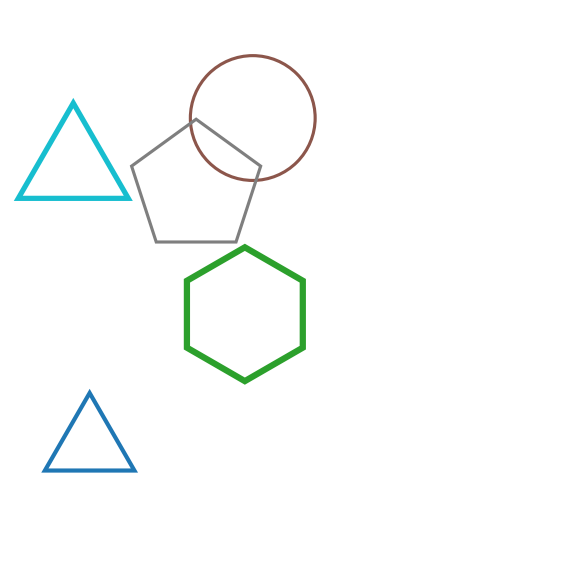[{"shape": "triangle", "thickness": 2, "radius": 0.45, "center": [0.155, 0.229]}, {"shape": "hexagon", "thickness": 3, "radius": 0.58, "center": [0.424, 0.455]}, {"shape": "circle", "thickness": 1.5, "radius": 0.54, "center": [0.438, 0.795]}, {"shape": "pentagon", "thickness": 1.5, "radius": 0.59, "center": [0.34, 0.675]}, {"shape": "triangle", "thickness": 2.5, "radius": 0.55, "center": [0.127, 0.711]}]